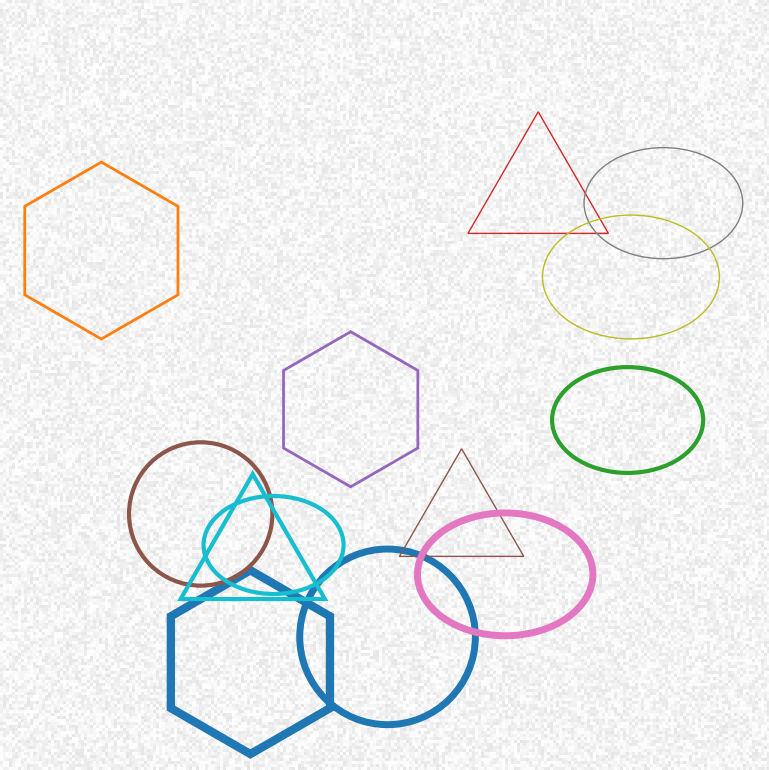[{"shape": "hexagon", "thickness": 3, "radius": 0.6, "center": [0.325, 0.14]}, {"shape": "circle", "thickness": 2.5, "radius": 0.57, "center": [0.503, 0.173]}, {"shape": "hexagon", "thickness": 1, "radius": 0.57, "center": [0.132, 0.675]}, {"shape": "oval", "thickness": 1.5, "radius": 0.49, "center": [0.815, 0.455]}, {"shape": "triangle", "thickness": 0.5, "radius": 0.53, "center": [0.699, 0.75]}, {"shape": "hexagon", "thickness": 1, "radius": 0.5, "center": [0.455, 0.468]}, {"shape": "circle", "thickness": 1.5, "radius": 0.47, "center": [0.261, 0.333]}, {"shape": "triangle", "thickness": 0.5, "radius": 0.47, "center": [0.599, 0.324]}, {"shape": "oval", "thickness": 2.5, "radius": 0.57, "center": [0.656, 0.254]}, {"shape": "oval", "thickness": 0.5, "radius": 0.52, "center": [0.862, 0.736]}, {"shape": "oval", "thickness": 0.5, "radius": 0.57, "center": [0.819, 0.64]}, {"shape": "oval", "thickness": 1.5, "radius": 0.45, "center": [0.355, 0.292]}, {"shape": "triangle", "thickness": 1.5, "radius": 0.54, "center": [0.328, 0.276]}]